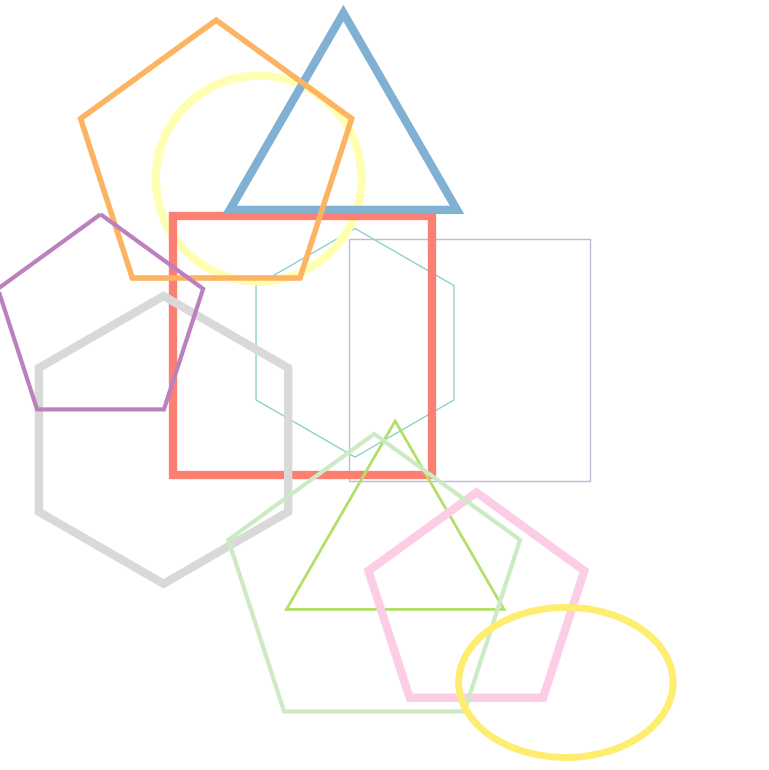[{"shape": "hexagon", "thickness": 0.5, "radius": 0.74, "center": [0.461, 0.555]}, {"shape": "circle", "thickness": 3, "radius": 0.67, "center": [0.336, 0.768]}, {"shape": "square", "thickness": 0.5, "radius": 0.78, "center": [0.61, 0.532]}, {"shape": "square", "thickness": 3, "radius": 0.84, "center": [0.393, 0.552]}, {"shape": "triangle", "thickness": 3, "radius": 0.85, "center": [0.446, 0.813]}, {"shape": "pentagon", "thickness": 2, "radius": 0.93, "center": [0.281, 0.789]}, {"shape": "triangle", "thickness": 1, "radius": 0.82, "center": [0.513, 0.29]}, {"shape": "pentagon", "thickness": 3, "radius": 0.74, "center": [0.619, 0.213]}, {"shape": "hexagon", "thickness": 3, "radius": 0.93, "center": [0.212, 0.429]}, {"shape": "pentagon", "thickness": 1.5, "radius": 0.7, "center": [0.131, 0.582]}, {"shape": "pentagon", "thickness": 1.5, "radius": 1.0, "center": [0.486, 0.237]}, {"shape": "oval", "thickness": 2.5, "radius": 0.7, "center": [0.735, 0.114]}]